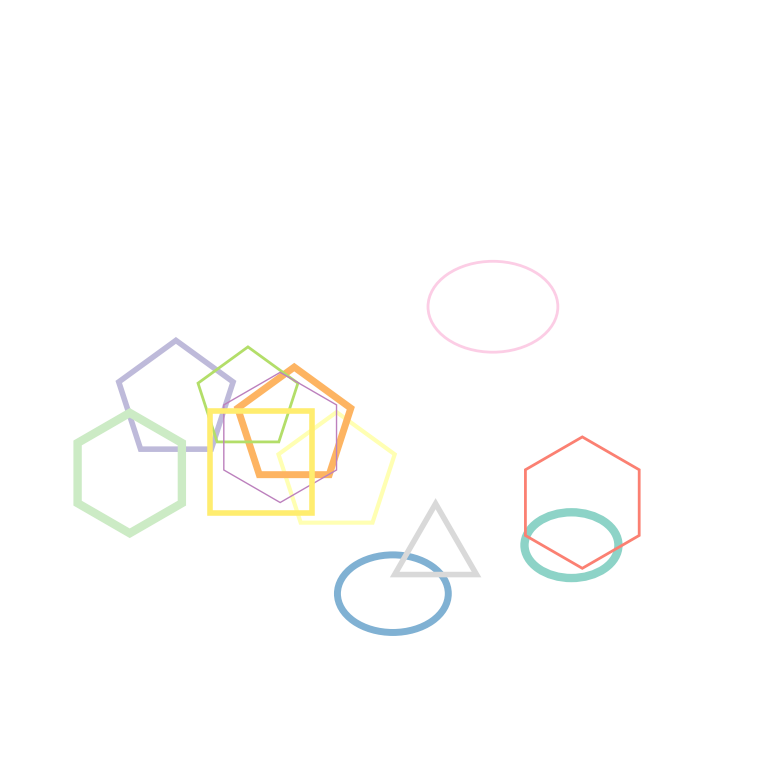[{"shape": "oval", "thickness": 3, "radius": 0.31, "center": [0.742, 0.292]}, {"shape": "pentagon", "thickness": 1.5, "radius": 0.4, "center": [0.437, 0.385]}, {"shape": "pentagon", "thickness": 2, "radius": 0.39, "center": [0.228, 0.48]}, {"shape": "hexagon", "thickness": 1, "radius": 0.43, "center": [0.756, 0.347]}, {"shape": "oval", "thickness": 2.5, "radius": 0.36, "center": [0.51, 0.229]}, {"shape": "pentagon", "thickness": 2.5, "radius": 0.39, "center": [0.382, 0.446]}, {"shape": "pentagon", "thickness": 1, "radius": 0.34, "center": [0.322, 0.481]}, {"shape": "oval", "thickness": 1, "radius": 0.42, "center": [0.64, 0.602]}, {"shape": "triangle", "thickness": 2, "radius": 0.31, "center": [0.566, 0.285]}, {"shape": "hexagon", "thickness": 0.5, "radius": 0.42, "center": [0.364, 0.432]}, {"shape": "hexagon", "thickness": 3, "radius": 0.39, "center": [0.168, 0.386]}, {"shape": "square", "thickness": 2, "radius": 0.33, "center": [0.339, 0.4]}]